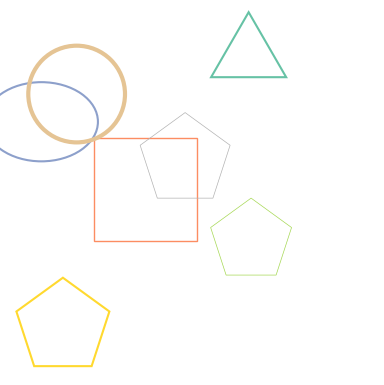[{"shape": "triangle", "thickness": 1.5, "radius": 0.56, "center": [0.646, 0.856]}, {"shape": "square", "thickness": 1, "radius": 0.67, "center": [0.377, 0.508]}, {"shape": "oval", "thickness": 1.5, "radius": 0.73, "center": [0.107, 0.684]}, {"shape": "pentagon", "thickness": 0.5, "radius": 0.55, "center": [0.652, 0.375]}, {"shape": "pentagon", "thickness": 1.5, "radius": 0.63, "center": [0.163, 0.152]}, {"shape": "circle", "thickness": 3, "radius": 0.63, "center": [0.199, 0.756]}, {"shape": "pentagon", "thickness": 0.5, "radius": 0.61, "center": [0.481, 0.585]}]